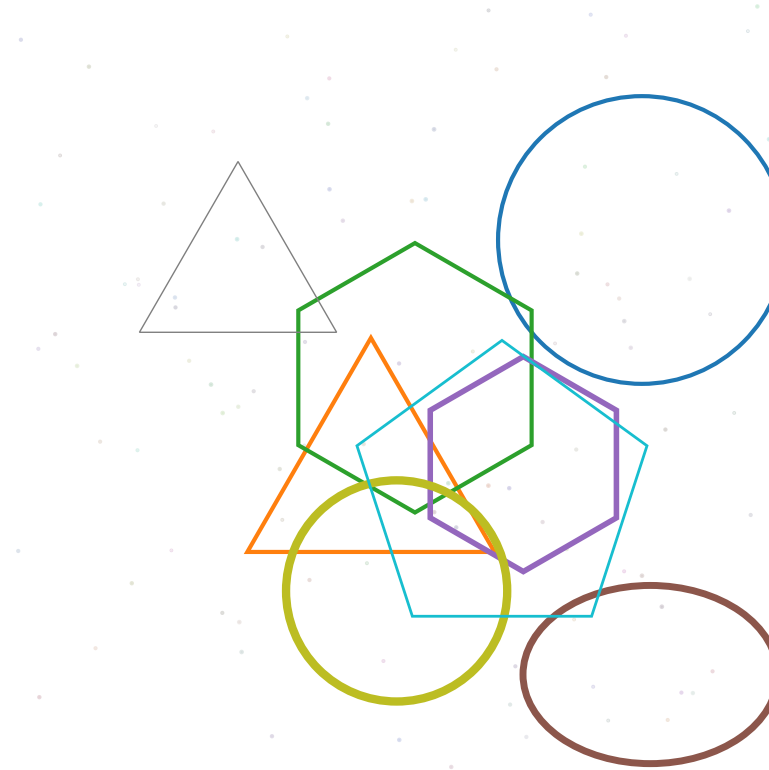[{"shape": "circle", "thickness": 1.5, "radius": 0.93, "center": [0.834, 0.688]}, {"shape": "triangle", "thickness": 1.5, "radius": 0.93, "center": [0.482, 0.376]}, {"shape": "hexagon", "thickness": 1.5, "radius": 0.87, "center": [0.539, 0.509]}, {"shape": "hexagon", "thickness": 2, "radius": 0.7, "center": [0.68, 0.397]}, {"shape": "oval", "thickness": 2.5, "radius": 0.83, "center": [0.845, 0.124]}, {"shape": "triangle", "thickness": 0.5, "radius": 0.74, "center": [0.309, 0.642]}, {"shape": "circle", "thickness": 3, "radius": 0.72, "center": [0.515, 0.233]}, {"shape": "pentagon", "thickness": 1, "radius": 0.99, "center": [0.652, 0.36]}]